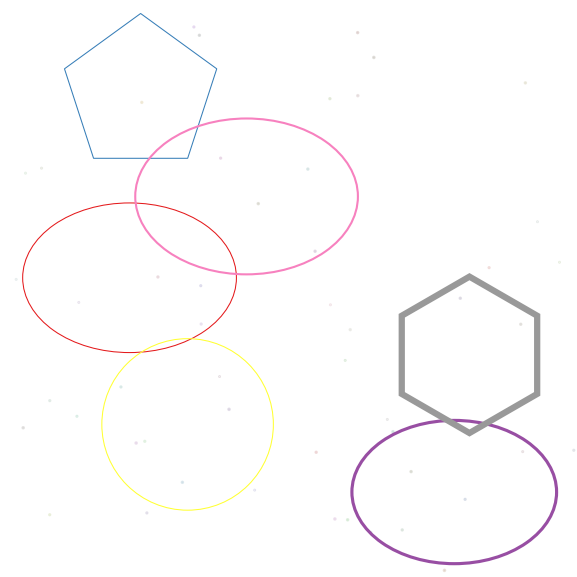[{"shape": "oval", "thickness": 0.5, "radius": 0.93, "center": [0.224, 0.518]}, {"shape": "pentagon", "thickness": 0.5, "radius": 0.69, "center": [0.243, 0.837]}, {"shape": "oval", "thickness": 1.5, "radius": 0.89, "center": [0.787, 0.147]}, {"shape": "circle", "thickness": 0.5, "radius": 0.74, "center": [0.325, 0.264]}, {"shape": "oval", "thickness": 1, "radius": 0.96, "center": [0.427, 0.659]}, {"shape": "hexagon", "thickness": 3, "radius": 0.68, "center": [0.813, 0.385]}]